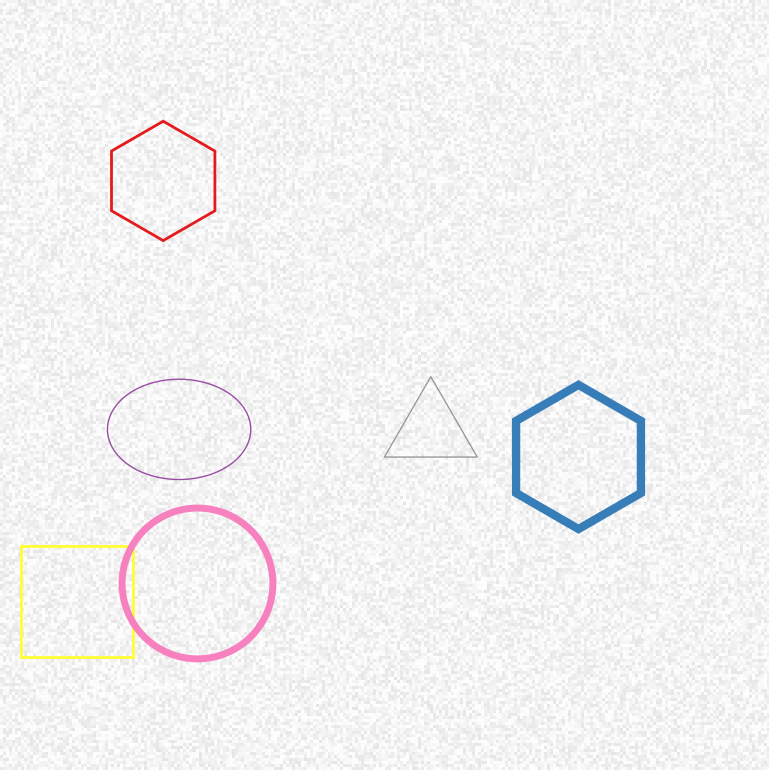[{"shape": "hexagon", "thickness": 1, "radius": 0.39, "center": [0.212, 0.765]}, {"shape": "hexagon", "thickness": 3, "radius": 0.47, "center": [0.751, 0.407]}, {"shape": "oval", "thickness": 0.5, "radius": 0.47, "center": [0.233, 0.442]}, {"shape": "square", "thickness": 1, "radius": 0.36, "center": [0.1, 0.219]}, {"shape": "circle", "thickness": 2.5, "radius": 0.49, "center": [0.256, 0.242]}, {"shape": "triangle", "thickness": 0.5, "radius": 0.35, "center": [0.56, 0.441]}]